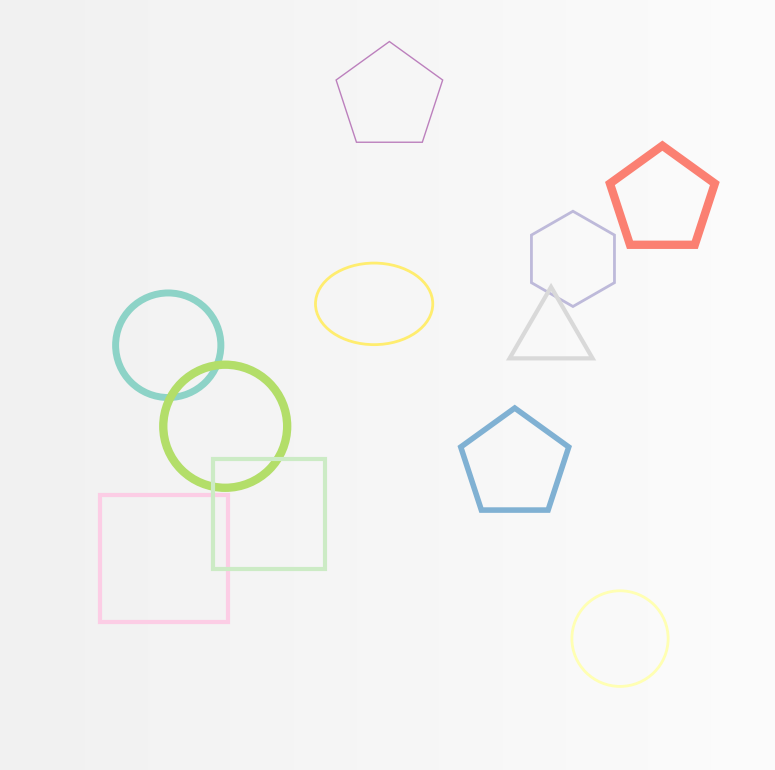[{"shape": "circle", "thickness": 2.5, "radius": 0.34, "center": [0.217, 0.552]}, {"shape": "circle", "thickness": 1, "radius": 0.31, "center": [0.8, 0.171]}, {"shape": "hexagon", "thickness": 1, "radius": 0.31, "center": [0.739, 0.664]}, {"shape": "pentagon", "thickness": 3, "radius": 0.36, "center": [0.855, 0.74]}, {"shape": "pentagon", "thickness": 2, "radius": 0.37, "center": [0.664, 0.397]}, {"shape": "circle", "thickness": 3, "radius": 0.4, "center": [0.291, 0.446]}, {"shape": "square", "thickness": 1.5, "radius": 0.41, "center": [0.211, 0.274]}, {"shape": "triangle", "thickness": 1.5, "radius": 0.31, "center": [0.711, 0.566]}, {"shape": "pentagon", "thickness": 0.5, "radius": 0.36, "center": [0.502, 0.874]}, {"shape": "square", "thickness": 1.5, "radius": 0.36, "center": [0.347, 0.332]}, {"shape": "oval", "thickness": 1, "radius": 0.38, "center": [0.483, 0.605]}]